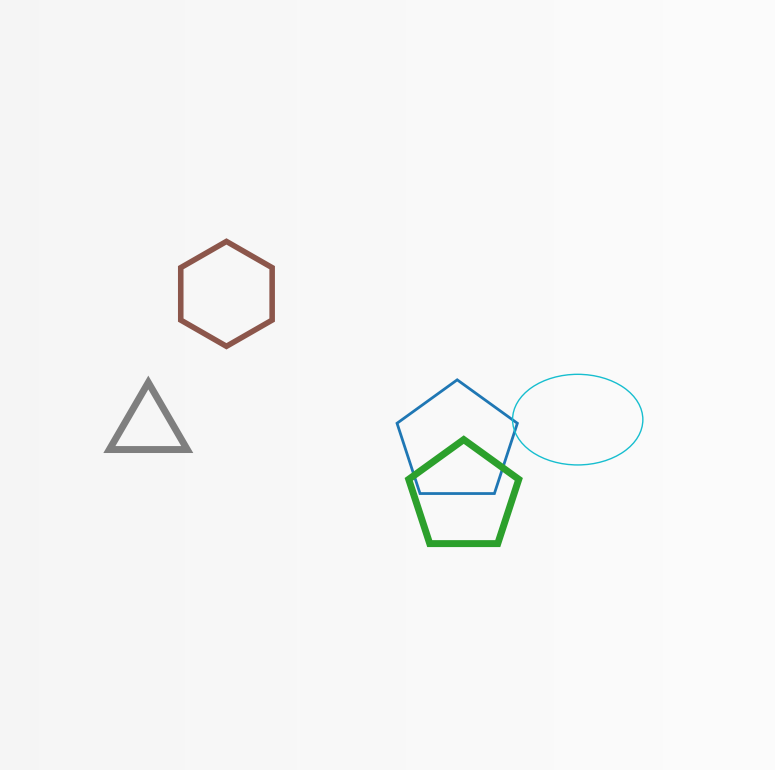[{"shape": "pentagon", "thickness": 1, "radius": 0.41, "center": [0.59, 0.425]}, {"shape": "pentagon", "thickness": 2.5, "radius": 0.37, "center": [0.598, 0.354]}, {"shape": "hexagon", "thickness": 2, "radius": 0.34, "center": [0.292, 0.618]}, {"shape": "triangle", "thickness": 2.5, "radius": 0.29, "center": [0.191, 0.445]}, {"shape": "oval", "thickness": 0.5, "radius": 0.42, "center": [0.745, 0.455]}]